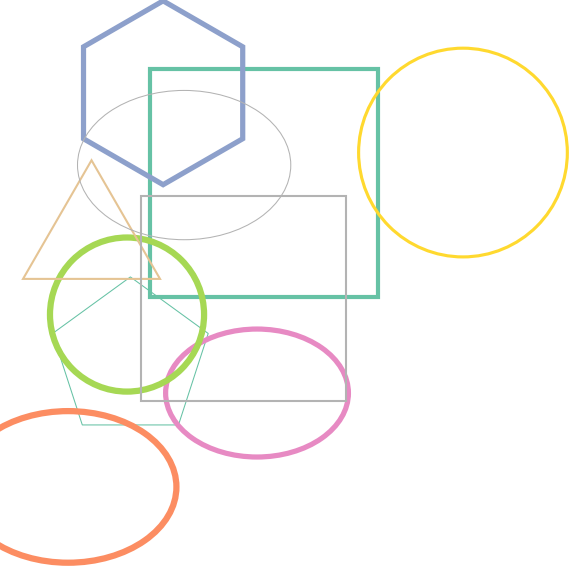[{"shape": "pentagon", "thickness": 0.5, "radius": 0.71, "center": [0.226, 0.378]}, {"shape": "square", "thickness": 2, "radius": 0.99, "center": [0.457, 0.683]}, {"shape": "oval", "thickness": 3, "radius": 0.94, "center": [0.118, 0.156]}, {"shape": "hexagon", "thickness": 2.5, "radius": 0.8, "center": [0.282, 0.838]}, {"shape": "oval", "thickness": 2.5, "radius": 0.79, "center": [0.445, 0.319]}, {"shape": "circle", "thickness": 3, "radius": 0.67, "center": [0.22, 0.454]}, {"shape": "circle", "thickness": 1.5, "radius": 0.9, "center": [0.802, 0.735]}, {"shape": "triangle", "thickness": 1, "radius": 0.68, "center": [0.158, 0.585]}, {"shape": "square", "thickness": 1, "radius": 0.89, "center": [0.422, 0.482]}, {"shape": "oval", "thickness": 0.5, "radius": 0.92, "center": [0.319, 0.713]}]